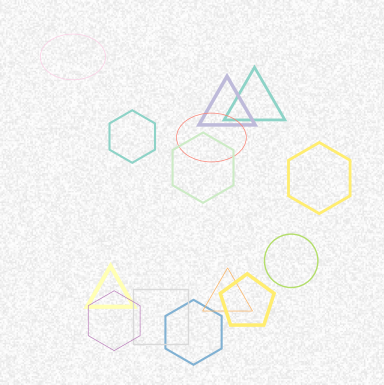[{"shape": "hexagon", "thickness": 1.5, "radius": 0.34, "center": [0.343, 0.645]}, {"shape": "triangle", "thickness": 2, "radius": 0.46, "center": [0.661, 0.734]}, {"shape": "triangle", "thickness": 3, "radius": 0.35, "center": [0.287, 0.239]}, {"shape": "triangle", "thickness": 2.5, "radius": 0.42, "center": [0.59, 0.718]}, {"shape": "oval", "thickness": 0.5, "radius": 0.45, "center": [0.549, 0.643]}, {"shape": "hexagon", "thickness": 1.5, "radius": 0.42, "center": [0.503, 0.137]}, {"shape": "triangle", "thickness": 0.5, "radius": 0.37, "center": [0.591, 0.229]}, {"shape": "circle", "thickness": 1, "radius": 0.35, "center": [0.756, 0.323]}, {"shape": "oval", "thickness": 0.5, "radius": 0.42, "center": [0.189, 0.852]}, {"shape": "square", "thickness": 1, "radius": 0.36, "center": [0.417, 0.178]}, {"shape": "hexagon", "thickness": 0.5, "radius": 0.39, "center": [0.297, 0.167]}, {"shape": "hexagon", "thickness": 1.5, "radius": 0.46, "center": [0.527, 0.565]}, {"shape": "pentagon", "thickness": 2.5, "radius": 0.37, "center": [0.642, 0.215]}, {"shape": "hexagon", "thickness": 2, "radius": 0.46, "center": [0.829, 0.538]}]